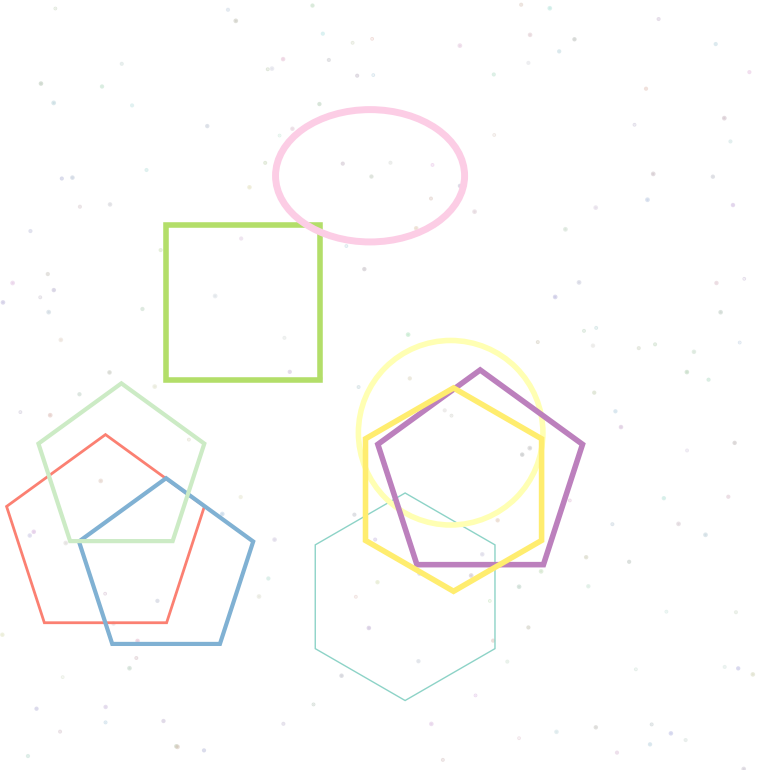[{"shape": "hexagon", "thickness": 0.5, "radius": 0.67, "center": [0.526, 0.225]}, {"shape": "circle", "thickness": 2, "radius": 0.6, "center": [0.585, 0.438]}, {"shape": "pentagon", "thickness": 1, "radius": 0.68, "center": [0.137, 0.301]}, {"shape": "pentagon", "thickness": 1.5, "radius": 0.59, "center": [0.216, 0.26]}, {"shape": "square", "thickness": 2, "radius": 0.5, "center": [0.315, 0.607]}, {"shape": "oval", "thickness": 2.5, "radius": 0.61, "center": [0.481, 0.772]}, {"shape": "pentagon", "thickness": 2, "radius": 0.7, "center": [0.624, 0.38]}, {"shape": "pentagon", "thickness": 1.5, "radius": 0.57, "center": [0.158, 0.389]}, {"shape": "hexagon", "thickness": 2, "radius": 0.66, "center": [0.589, 0.364]}]